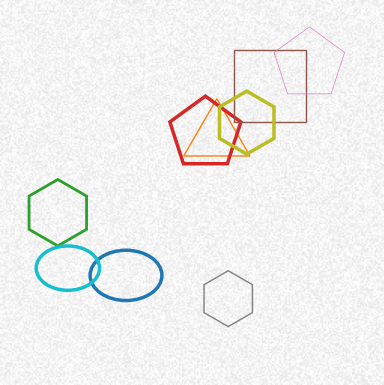[{"shape": "oval", "thickness": 2.5, "radius": 0.47, "center": [0.327, 0.285]}, {"shape": "triangle", "thickness": 1, "radius": 0.5, "center": [0.563, 0.645]}, {"shape": "hexagon", "thickness": 2, "radius": 0.43, "center": [0.15, 0.448]}, {"shape": "pentagon", "thickness": 2.5, "radius": 0.49, "center": [0.533, 0.653]}, {"shape": "square", "thickness": 1, "radius": 0.47, "center": [0.702, 0.776]}, {"shape": "pentagon", "thickness": 0.5, "radius": 0.48, "center": [0.804, 0.834]}, {"shape": "hexagon", "thickness": 1, "radius": 0.36, "center": [0.593, 0.224]}, {"shape": "hexagon", "thickness": 2.5, "radius": 0.41, "center": [0.641, 0.682]}, {"shape": "oval", "thickness": 2.5, "radius": 0.41, "center": [0.176, 0.304]}]